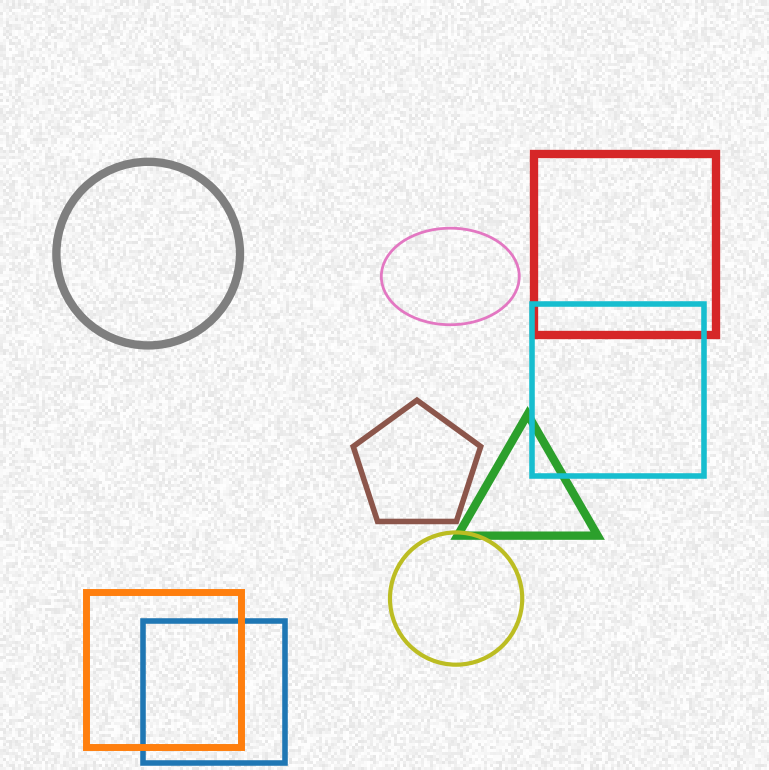[{"shape": "square", "thickness": 2, "radius": 0.46, "center": [0.278, 0.102]}, {"shape": "square", "thickness": 2.5, "radius": 0.5, "center": [0.213, 0.13]}, {"shape": "triangle", "thickness": 3, "radius": 0.53, "center": [0.685, 0.357]}, {"shape": "square", "thickness": 3, "radius": 0.59, "center": [0.812, 0.682]}, {"shape": "pentagon", "thickness": 2, "radius": 0.44, "center": [0.542, 0.393]}, {"shape": "oval", "thickness": 1, "radius": 0.45, "center": [0.585, 0.641]}, {"shape": "circle", "thickness": 3, "radius": 0.6, "center": [0.192, 0.671]}, {"shape": "circle", "thickness": 1.5, "radius": 0.43, "center": [0.592, 0.223]}, {"shape": "square", "thickness": 2, "radius": 0.56, "center": [0.803, 0.493]}]